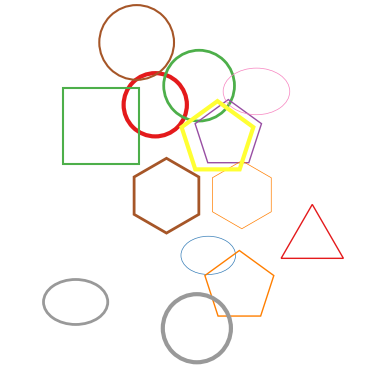[{"shape": "circle", "thickness": 3, "radius": 0.41, "center": [0.403, 0.728]}, {"shape": "triangle", "thickness": 1, "radius": 0.47, "center": [0.811, 0.376]}, {"shape": "oval", "thickness": 0.5, "radius": 0.35, "center": [0.541, 0.337]}, {"shape": "square", "thickness": 1.5, "radius": 0.49, "center": [0.261, 0.673]}, {"shape": "circle", "thickness": 2, "radius": 0.46, "center": [0.517, 0.778]}, {"shape": "pentagon", "thickness": 1, "radius": 0.45, "center": [0.593, 0.651]}, {"shape": "hexagon", "thickness": 0.5, "radius": 0.44, "center": [0.628, 0.494]}, {"shape": "pentagon", "thickness": 1, "radius": 0.47, "center": [0.622, 0.255]}, {"shape": "pentagon", "thickness": 3, "radius": 0.49, "center": [0.565, 0.639]}, {"shape": "circle", "thickness": 1.5, "radius": 0.49, "center": [0.355, 0.89]}, {"shape": "hexagon", "thickness": 2, "radius": 0.49, "center": [0.432, 0.492]}, {"shape": "oval", "thickness": 0.5, "radius": 0.43, "center": [0.666, 0.763]}, {"shape": "circle", "thickness": 3, "radius": 0.44, "center": [0.511, 0.147]}, {"shape": "oval", "thickness": 2, "radius": 0.42, "center": [0.196, 0.216]}]